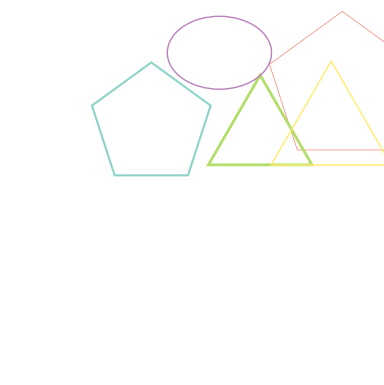[{"shape": "pentagon", "thickness": 1.5, "radius": 0.81, "center": [0.393, 0.676]}, {"shape": "pentagon", "thickness": 0.5, "radius": 0.99, "center": [0.889, 0.771]}, {"shape": "triangle", "thickness": 2, "radius": 0.78, "center": [0.676, 0.65]}, {"shape": "oval", "thickness": 1, "radius": 0.68, "center": [0.57, 0.863]}, {"shape": "triangle", "thickness": 1, "radius": 0.9, "center": [0.86, 0.661]}]